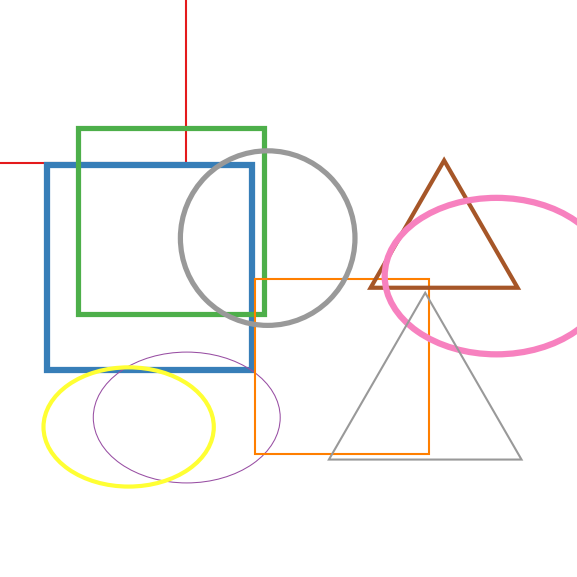[{"shape": "square", "thickness": 1, "radius": 0.86, "center": [0.15, 0.89]}, {"shape": "square", "thickness": 3, "radius": 0.89, "center": [0.259, 0.535]}, {"shape": "square", "thickness": 2.5, "radius": 0.8, "center": [0.297, 0.617]}, {"shape": "oval", "thickness": 0.5, "radius": 0.81, "center": [0.323, 0.276]}, {"shape": "square", "thickness": 1, "radius": 0.75, "center": [0.592, 0.365]}, {"shape": "oval", "thickness": 2, "radius": 0.74, "center": [0.223, 0.26]}, {"shape": "triangle", "thickness": 2, "radius": 0.73, "center": [0.769, 0.574]}, {"shape": "oval", "thickness": 3, "radius": 0.97, "center": [0.86, 0.521]}, {"shape": "circle", "thickness": 2.5, "radius": 0.76, "center": [0.464, 0.587]}, {"shape": "triangle", "thickness": 1, "radius": 0.96, "center": [0.736, 0.3]}]